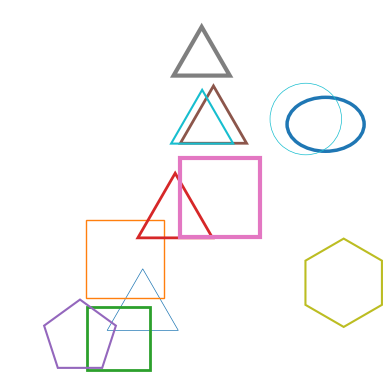[{"shape": "oval", "thickness": 2.5, "radius": 0.5, "center": [0.846, 0.677]}, {"shape": "triangle", "thickness": 0.5, "radius": 0.53, "center": [0.371, 0.195]}, {"shape": "square", "thickness": 1, "radius": 0.51, "center": [0.325, 0.328]}, {"shape": "square", "thickness": 2, "radius": 0.41, "center": [0.308, 0.121]}, {"shape": "triangle", "thickness": 2, "radius": 0.56, "center": [0.455, 0.438]}, {"shape": "pentagon", "thickness": 1.5, "radius": 0.49, "center": [0.208, 0.124]}, {"shape": "triangle", "thickness": 2, "radius": 0.5, "center": [0.554, 0.678]}, {"shape": "square", "thickness": 3, "radius": 0.52, "center": [0.571, 0.488]}, {"shape": "triangle", "thickness": 3, "radius": 0.42, "center": [0.524, 0.846]}, {"shape": "hexagon", "thickness": 1.5, "radius": 0.57, "center": [0.893, 0.266]}, {"shape": "triangle", "thickness": 1.5, "radius": 0.47, "center": [0.525, 0.674]}, {"shape": "circle", "thickness": 0.5, "radius": 0.46, "center": [0.794, 0.691]}]